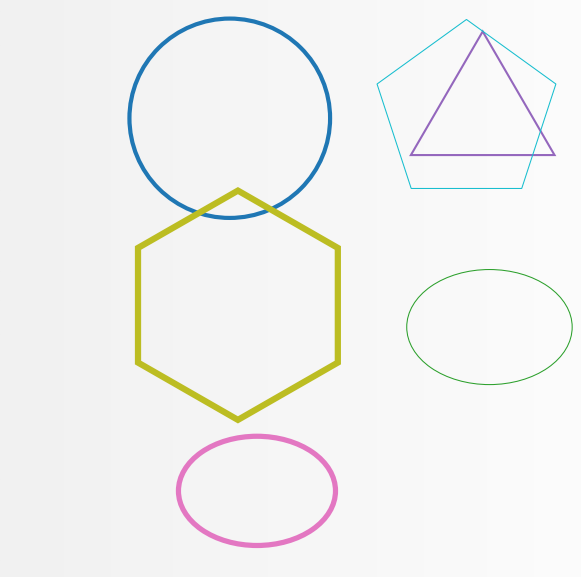[{"shape": "circle", "thickness": 2, "radius": 0.86, "center": [0.395, 0.794]}, {"shape": "oval", "thickness": 0.5, "radius": 0.71, "center": [0.842, 0.433]}, {"shape": "triangle", "thickness": 1, "radius": 0.71, "center": [0.83, 0.802]}, {"shape": "oval", "thickness": 2.5, "radius": 0.68, "center": [0.442, 0.149]}, {"shape": "hexagon", "thickness": 3, "radius": 0.99, "center": [0.409, 0.471]}, {"shape": "pentagon", "thickness": 0.5, "radius": 0.81, "center": [0.803, 0.804]}]